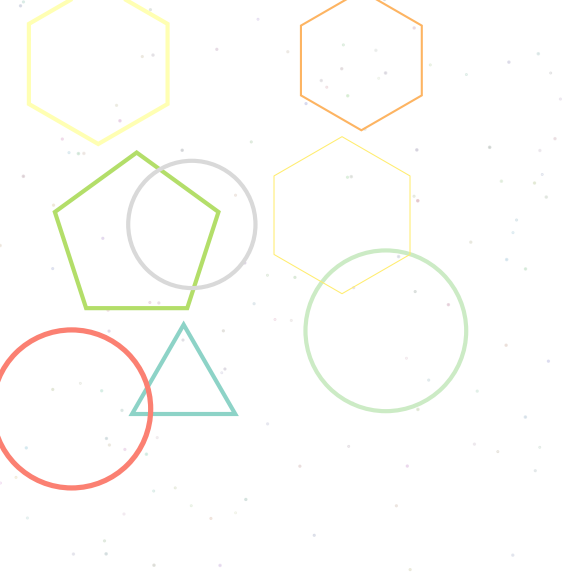[{"shape": "triangle", "thickness": 2, "radius": 0.52, "center": [0.318, 0.334]}, {"shape": "hexagon", "thickness": 2, "radius": 0.69, "center": [0.17, 0.888]}, {"shape": "circle", "thickness": 2.5, "radius": 0.68, "center": [0.124, 0.291]}, {"shape": "hexagon", "thickness": 1, "radius": 0.6, "center": [0.626, 0.894]}, {"shape": "pentagon", "thickness": 2, "radius": 0.74, "center": [0.237, 0.586]}, {"shape": "circle", "thickness": 2, "radius": 0.55, "center": [0.332, 0.61]}, {"shape": "circle", "thickness": 2, "radius": 0.7, "center": [0.668, 0.426]}, {"shape": "hexagon", "thickness": 0.5, "radius": 0.68, "center": [0.592, 0.627]}]